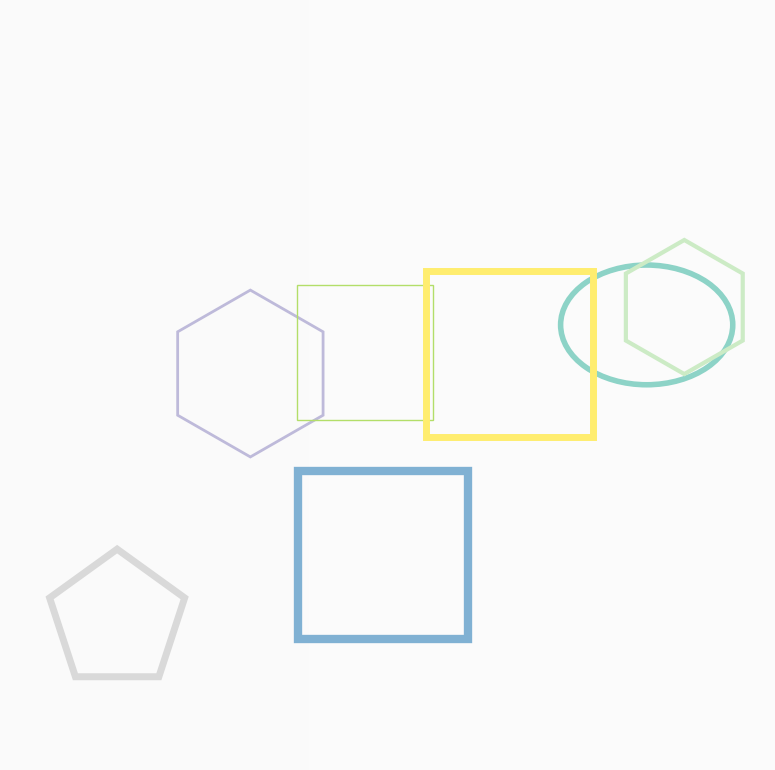[{"shape": "oval", "thickness": 2, "radius": 0.56, "center": [0.834, 0.578]}, {"shape": "hexagon", "thickness": 1, "radius": 0.54, "center": [0.323, 0.515]}, {"shape": "square", "thickness": 3, "radius": 0.55, "center": [0.494, 0.279]}, {"shape": "square", "thickness": 0.5, "radius": 0.44, "center": [0.471, 0.542]}, {"shape": "pentagon", "thickness": 2.5, "radius": 0.46, "center": [0.151, 0.195]}, {"shape": "hexagon", "thickness": 1.5, "radius": 0.44, "center": [0.883, 0.601]}, {"shape": "square", "thickness": 2.5, "radius": 0.54, "center": [0.657, 0.54]}]